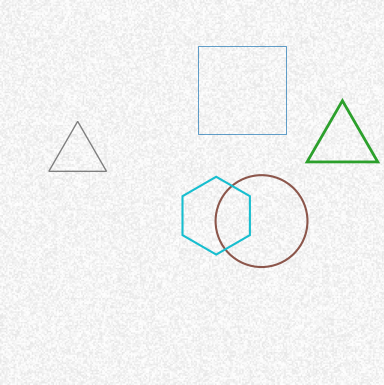[{"shape": "square", "thickness": 0.5, "radius": 0.57, "center": [0.629, 0.766]}, {"shape": "triangle", "thickness": 2, "radius": 0.53, "center": [0.889, 0.632]}, {"shape": "circle", "thickness": 1.5, "radius": 0.6, "center": [0.679, 0.426]}, {"shape": "triangle", "thickness": 1, "radius": 0.43, "center": [0.202, 0.598]}, {"shape": "hexagon", "thickness": 1.5, "radius": 0.51, "center": [0.562, 0.44]}]